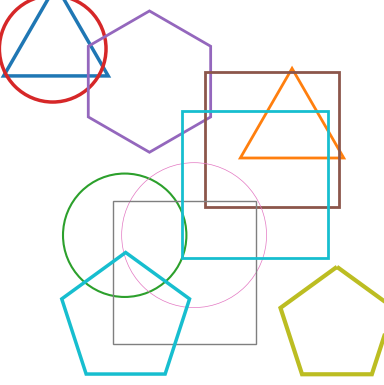[{"shape": "triangle", "thickness": 2.5, "radius": 0.78, "center": [0.145, 0.881]}, {"shape": "triangle", "thickness": 2, "radius": 0.78, "center": [0.759, 0.667]}, {"shape": "circle", "thickness": 1.5, "radius": 0.8, "center": [0.324, 0.389]}, {"shape": "circle", "thickness": 2.5, "radius": 0.69, "center": [0.137, 0.873]}, {"shape": "hexagon", "thickness": 2, "radius": 0.92, "center": [0.388, 0.788]}, {"shape": "square", "thickness": 2, "radius": 0.87, "center": [0.707, 0.638]}, {"shape": "circle", "thickness": 0.5, "radius": 0.94, "center": [0.504, 0.389]}, {"shape": "square", "thickness": 1, "radius": 0.93, "center": [0.48, 0.292]}, {"shape": "pentagon", "thickness": 3, "radius": 0.77, "center": [0.875, 0.153]}, {"shape": "pentagon", "thickness": 2.5, "radius": 0.87, "center": [0.326, 0.17]}, {"shape": "square", "thickness": 2, "radius": 0.95, "center": [0.663, 0.521]}]